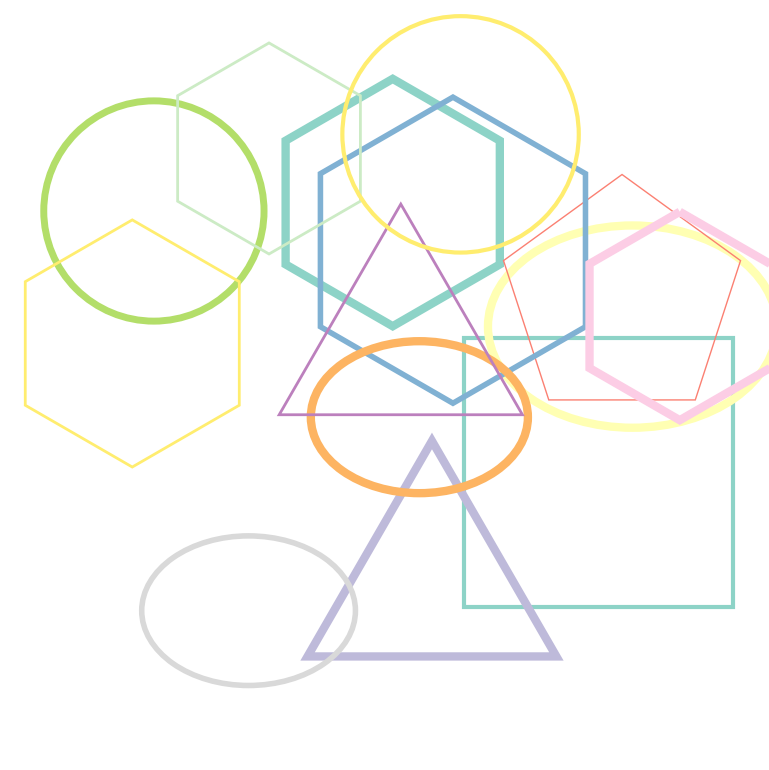[{"shape": "square", "thickness": 1.5, "radius": 0.87, "center": [0.777, 0.386]}, {"shape": "hexagon", "thickness": 3, "radius": 0.8, "center": [0.51, 0.737]}, {"shape": "oval", "thickness": 3, "radius": 0.94, "center": [0.821, 0.576]}, {"shape": "triangle", "thickness": 3, "radius": 0.93, "center": [0.561, 0.241]}, {"shape": "pentagon", "thickness": 0.5, "radius": 0.81, "center": [0.808, 0.612]}, {"shape": "hexagon", "thickness": 2, "radius": 0.99, "center": [0.588, 0.675]}, {"shape": "oval", "thickness": 3, "radius": 0.7, "center": [0.545, 0.458]}, {"shape": "circle", "thickness": 2.5, "radius": 0.72, "center": [0.2, 0.726]}, {"shape": "hexagon", "thickness": 3, "radius": 0.68, "center": [0.883, 0.59]}, {"shape": "oval", "thickness": 2, "radius": 0.69, "center": [0.323, 0.207]}, {"shape": "triangle", "thickness": 1, "radius": 0.91, "center": [0.521, 0.553]}, {"shape": "hexagon", "thickness": 1, "radius": 0.69, "center": [0.349, 0.807]}, {"shape": "circle", "thickness": 1.5, "radius": 0.77, "center": [0.598, 0.826]}, {"shape": "hexagon", "thickness": 1, "radius": 0.8, "center": [0.172, 0.554]}]